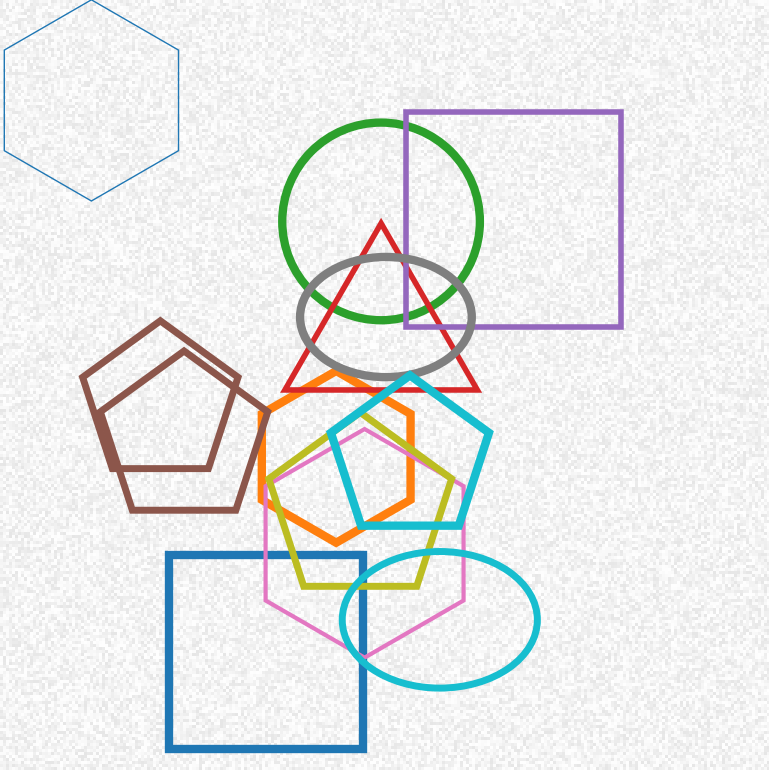[{"shape": "hexagon", "thickness": 0.5, "radius": 0.65, "center": [0.119, 0.87]}, {"shape": "square", "thickness": 3, "radius": 0.63, "center": [0.345, 0.154]}, {"shape": "hexagon", "thickness": 3, "radius": 0.56, "center": [0.437, 0.407]}, {"shape": "circle", "thickness": 3, "radius": 0.64, "center": [0.495, 0.712]}, {"shape": "triangle", "thickness": 2, "radius": 0.72, "center": [0.495, 0.566]}, {"shape": "square", "thickness": 2, "radius": 0.7, "center": [0.667, 0.715]}, {"shape": "pentagon", "thickness": 2.5, "radius": 0.57, "center": [0.239, 0.43]}, {"shape": "pentagon", "thickness": 2.5, "radius": 0.53, "center": [0.208, 0.477]}, {"shape": "hexagon", "thickness": 1.5, "radius": 0.74, "center": [0.473, 0.294]}, {"shape": "oval", "thickness": 3, "radius": 0.56, "center": [0.501, 0.588]}, {"shape": "pentagon", "thickness": 2.5, "radius": 0.62, "center": [0.468, 0.34]}, {"shape": "oval", "thickness": 2.5, "radius": 0.63, "center": [0.571, 0.195]}, {"shape": "pentagon", "thickness": 3, "radius": 0.54, "center": [0.532, 0.405]}]